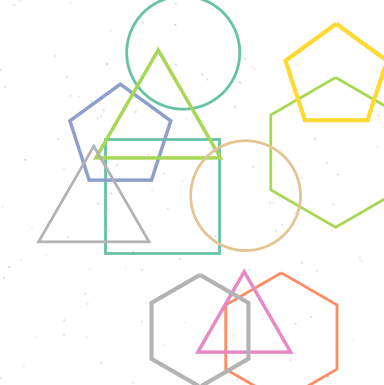[{"shape": "circle", "thickness": 2, "radius": 0.73, "center": [0.476, 0.863]}, {"shape": "square", "thickness": 2, "radius": 0.74, "center": [0.421, 0.491]}, {"shape": "hexagon", "thickness": 2, "radius": 0.83, "center": [0.731, 0.124]}, {"shape": "pentagon", "thickness": 2.5, "radius": 0.69, "center": [0.313, 0.644]}, {"shape": "triangle", "thickness": 2.5, "radius": 0.7, "center": [0.634, 0.155]}, {"shape": "hexagon", "thickness": 2, "radius": 0.97, "center": [0.872, 0.604]}, {"shape": "triangle", "thickness": 2.5, "radius": 0.93, "center": [0.411, 0.683]}, {"shape": "pentagon", "thickness": 3, "radius": 0.69, "center": [0.873, 0.8]}, {"shape": "circle", "thickness": 2, "radius": 0.71, "center": [0.638, 0.492]}, {"shape": "hexagon", "thickness": 3, "radius": 0.73, "center": [0.519, 0.141]}, {"shape": "triangle", "thickness": 2, "radius": 0.83, "center": [0.244, 0.455]}]